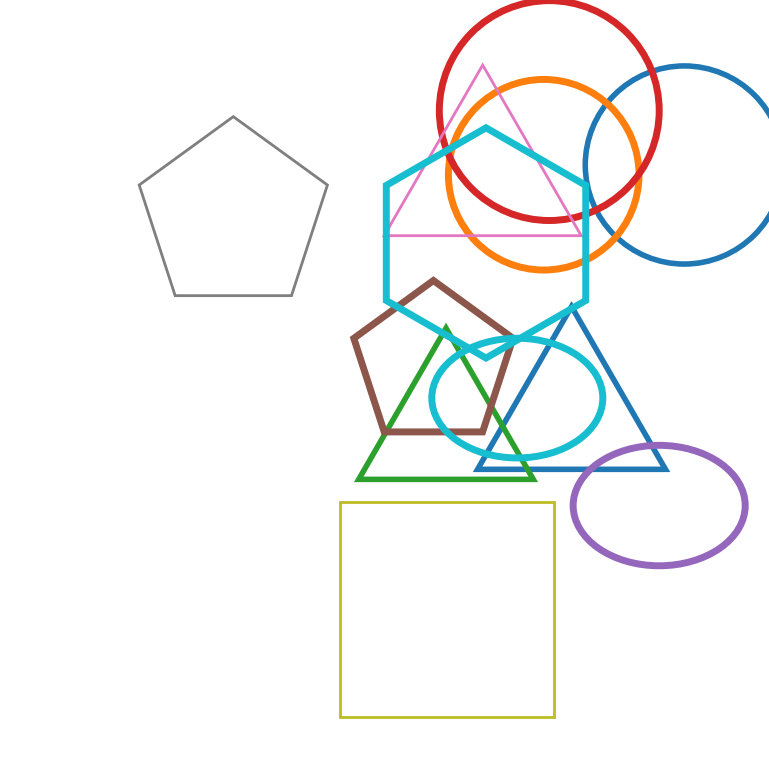[{"shape": "circle", "thickness": 2, "radius": 0.64, "center": [0.889, 0.786]}, {"shape": "triangle", "thickness": 2, "radius": 0.7, "center": [0.742, 0.461]}, {"shape": "circle", "thickness": 2.5, "radius": 0.62, "center": [0.706, 0.773]}, {"shape": "triangle", "thickness": 2, "radius": 0.65, "center": [0.579, 0.443]}, {"shape": "circle", "thickness": 2.5, "radius": 0.71, "center": [0.713, 0.856]}, {"shape": "oval", "thickness": 2.5, "radius": 0.56, "center": [0.856, 0.343]}, {"shape": "pentagon", "thickness": 2.5, "radius": 0.54, "center": [0.563, 0.527]}, {"shape": "triangle", "thickness": 1, "radius": 0.74, "center": [0.627, 0.768]}, {"shape": "pentagon", "thickness": 1, "radius": 0.64, "center": [0.303, 0.72]}, {"shape": "square", "thickness": 1, "radius": 0.7, "center": [0.581, 0.209]}, {"shape": "hexagon", "thickness": 2.5, "radius": 0.75, "center": [0.631, 0.685]}, {"shape": "oval", "thickness": 2.5, "radius": 0.56, "center": [0.672, 0.483]}]